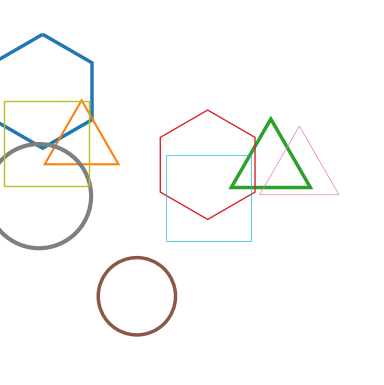[{"shape": "hexagon", "thickness": 2.5, "radius": 0.74, "center": [0.111, 0.763]}, {"shape": "triangle", "thickness": 1.5, "radius": 0.55, "center": [0.212, 0.629]}, {"shape": "triangle", "thickness": 2.5, "radius": 0.59, "center": [0.703, 0.572]}, {"shape": "hexagon", "thickness": 1, "radius": 0.71, "center": [0.539, 0.572]}, {"shape": "circle", "thickness": 2.5, "radius": 0.5, "center": [0.356, 0.23]}, {"shape": "triangle", "thickness": 0.5, "radius": 0.59, "center": [0.778, 0.554]}, {"shape": "circle", "thickness": 3, "radius": 0.68, "center": [0.101, 0.491]}, {"shape": "square", "thickness": 1, "radius": 0.55, "center": [0.121, 0.627]}, {"shape": "square", "thickness": 0.5, "radius": 0.55, "center": [0.542, 0.486]}]